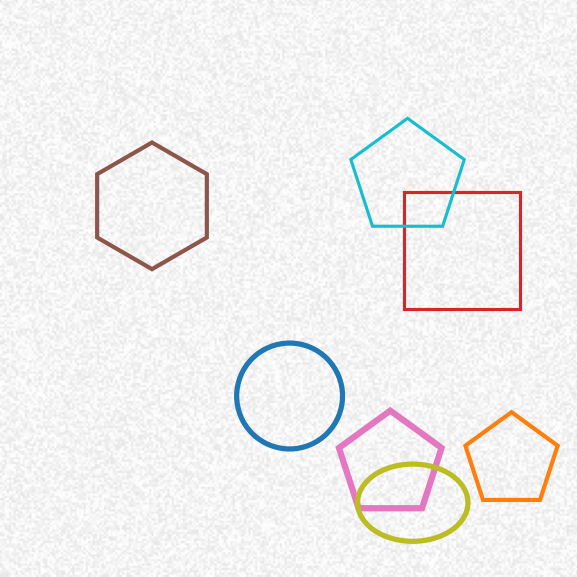[{"shape": "circle", "thickness": 2.5, "radius": 0.46, "center": [0.501, 0.313]}, {"shape": "pentagon", "thickness": 2, "radius": 0.42, "center": [0.886, 0.201]}, {"shape": "square", "thickness": 1.5, "radius": 0.5, "center": [0.8, 0.566]}, {"shape": "hexagon", "thickness": 2, "radius": 0.55, "center": [0.263, 0.643]}, {"shape": "pentagon", "thickness": 3, "radius": 0.47, "center": [0.676, 0.195]}, {"shape": "oval", "thickness": 2.5, "radius": 0.48, "center": [0.715, 0.129]}, {"shape": "pentagon", "thickness": 1.5, "radius": 0.52, "center": [0.706, 0.691]}]